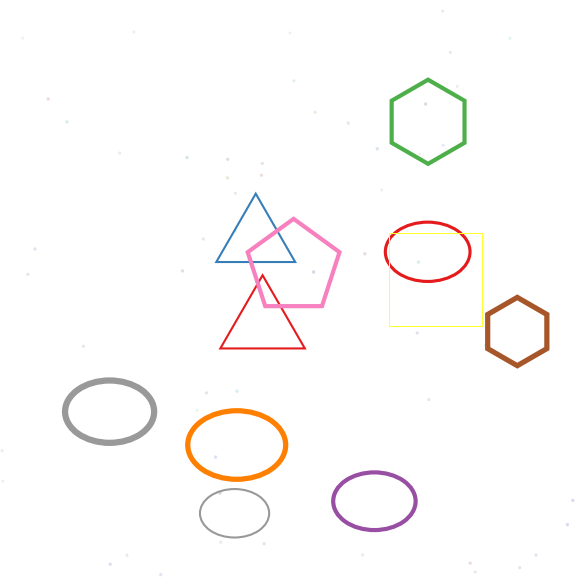[{"shape": "oval", "thickness": 1.5, "radius": 0.37, "center": [0.741, 0.563]}, {"shape": "triangle", "thickness": 1, "radius": 0.42, "center": [0.455, 0.438]}, {"shape": "triangle", "thickness": 1, "radius": 0.39, "center": [0.443, 0.585]}, {"shape": "hexagon", "thickness": 2, "radius": 0.36, "center": [0.741, 0.788]}, {"shape": "oval", "thickness": 2, "radius": 0.36, "center": [0.648, 0.131]}, {"shape": "oval", "thickness": 2.5, "radius": 0.42, "center": [0.41, 0.229]}, {"shape": "square", "thickness": 0.5, "radius": 0.4, "center": [0.754, 0.516]}, {"shape": "hexagon", "thickness": 2.5, "radius": 0.3, "center": [0.896, 0.425]}, {"shape": "pentagon", "thickness": 2, "radius": 0.42, "center": [0.508, 0.537]}, {"shape": "oval", "thickness": 1, "radius": 0.3, "center": [0.406, 0.11]}, {"shape": "oval", "thickness": 3, "radius": 0.39, "center": [0.19, 0.286]}]